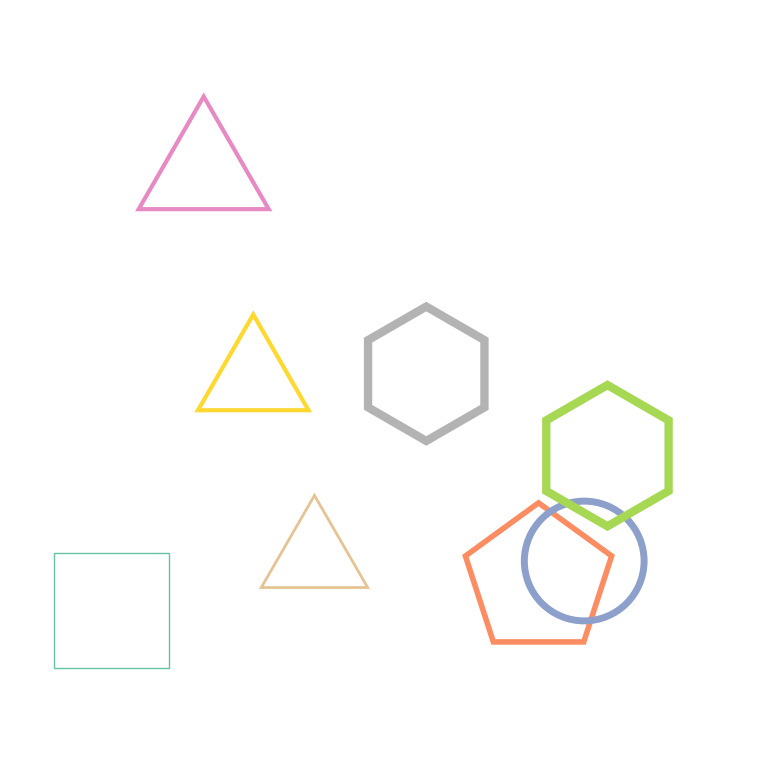[{"shape": "square", "thickness": 0.5, "radius": 0.37, "center": [0.145, 0.207]}, {"shape": "pentagon", "thickness": 2, "radius": 0.5, "center": [0.699, 0.247]}, {"shape": "circle", "thickness": 2.5, "radius": 0.39, "center": [0.759, 0.271]}, {"shape": "triangle", "thickness": 1.5, "radius": 0.49, "center": [0.265, 0.777]}, {"shape": "hexagon", "thickness": 3, "radius": 0.46, "center": [0.789, 0.408]}, {"shape": "triangle", "thickness": 1.5, "radius": 0.41, "center": [0.329, 0.509]}, {"shape": "triangle", "thickness": 1, "radius": 0.4, "center": [0.408, 0.277]}, {"shape": "hexagon", "thickness": 3, "radius": 0.44, "center": [0.554, 0.515]}]